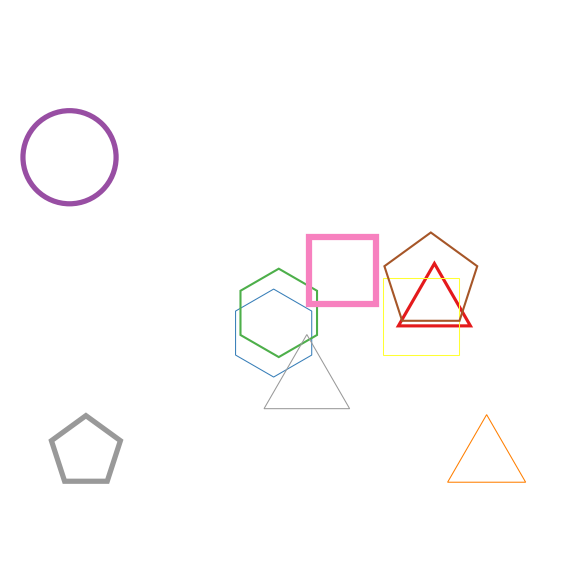[{"shape": "triangle", "thickness": 1.5, "radius": 0.36, "center": [0.752, 0.471]}, {"shape": "hexagon", "thickness": 0.5, "radius": 0.38, "center": [0.474, 0.422]}, {"shape": "hexagon", "thickness": 1, "radius": 0.38, "center": [0.483, 0.457]}, {"shape": "circle", "thickness": 2.5, "radius": 0.4, "center": [0.12, 0.727]}, {"shape": "triangle", "thickness": 0.5, "radius": 0.39, "center": [0.843, 0.203]}, {"shape": "square", "thickness": 0.5, "radius": 0.33, "center": [0.729, 0.451]}, {"shape": "pentagon", "thickness": 1, "radius": 0.42, "center": [0.746, 0.512]}, {"shape": "square", "thickness": 3, "radius": 0.29, "center": [0.592, 0.531]}, {"shape": "pentagon", "thickness": 2.5, "radius": 0.31, "center": [0.149, 0.217]}, {"shape": "triangle", "thickness": 0.5, "radius": 0.43, "center": [0.531, 0.334]}]